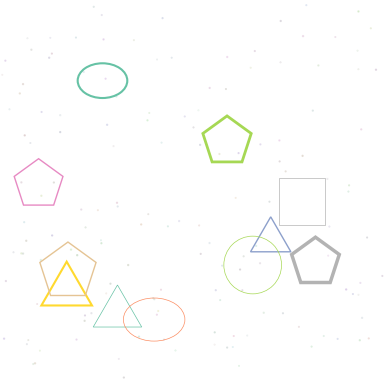[{"shape": "oval", "thickness": 1.5, "radius": 0.32, "center": [0.266, 0.791]}, {"shape": "triangle", "thickness": 0.5, "radius": 0.36, "center": [0.305, 0.187]}, {"shape": "oval", "thickness": 0.5, "radius": 0.4, "center": [0.4, 0.17]}, {"shape": "triangle", "thickness": 1, "radius": 0.3, "center": [0.703, 0.376]}, {"shape": "pentagon", "thickness": 1, "radius": 0.33, "center": [0.1, 0.521]}, {"shape": "pentagon", "thickness": 2, "radius": 0.33, "center": [0.59, 0.633]}, {"shape": "circle", "thickness": 0.5, "radius": 0.37, "center": [0.656, 0.312]}, {"shape": "triangle", "thickness": 1.5, "radius": 0.38, "center": [0.173, 0.244]}, {"shape": "pentagon", "thickness": 1, "radius": 0.38, "center": [0.176, 0.295]}, {"shape": "pentagon", "thickness": 2.5, "radius": 0.33, "center": [0.819, 0.319]}, {"shape": "square", "thickness": 0.5, "radius": 0.3, "center": [0.785, 0.477]}]